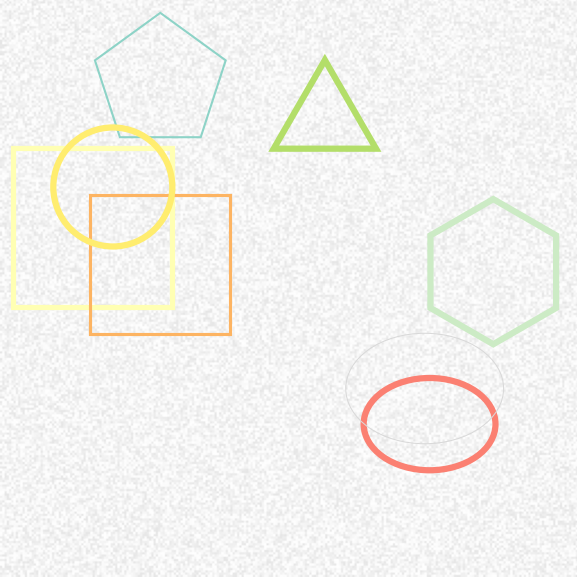[{"shape": "pentagon", "thickness": 1, "radius": 0.6, "center": [0.278, 0.858]}, {"shape": "square", "thickness": 2.5, "radius": 0.69, "center": [0.16, 0.605]}, {"shape": "oval", "thickness": 3, "radius": 0.57, "center": [0.744, 0.265]}, {"shape": "square", "thickness": 1.5, "radius": 0.6, "center": [0.277, 0.541]}, {"shape": "triangle", "thickness": 3, "radius": 0.51, "center": [0.563, 0.793]}, {"shape": "oval", "thickness": 0.5, "radius": 0.68, "center": [0.735, 0.326]}, {"shape": "hexagon", "thickness": 3, "radius": 0.63, "center": [0.854, 0.529]}, {"shape": "circle", "thickness": 3, "radius": 0.52, "center": [0.195, 0.675]}]